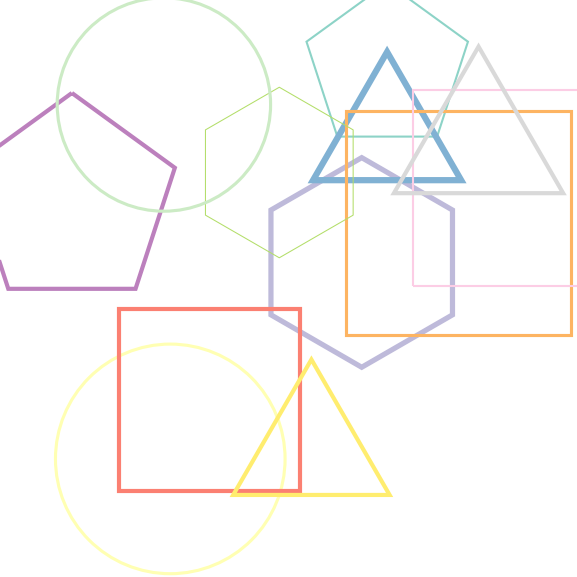[{"shape": "pentagon", "thickness": 1, "radius": 0.73, "center": [0.671, 0.882]}, {"shape": "circle", "thickness": 1.5, "radius": 0.99, "center": [0.295, 0.205]}, {"shape": "hexagon", "thickness": 2.5, "radius": 0.91, "center": [0.626, 0.545]}, {"shape": "square", "thickness": 2, "radius": 0.79, "center": [0.363, 0.307]}, {"shape": "triangle", "thickness": 3, "radius": 0.74, "center": [0.67, 0.761]}, {"shape": "square", "thickness": 1.5, "radius": 0.97, "center": [0.795, 0.613]}, {"shape": "hexagon", "thickness": 0.5, "radius": 0.74, "center": [0.484, 0.7]}, {"shape": "square", "thickness": 1, "radius": 0.85, "center": [0.885, 0.674]}, {"shape": "triangle", "thickness": 2, "radius": 0.85, "center": [0.829, 0.749]}, {"shape": "pentagon", "thickness": 2, "radius": 0.94, "center": [0.125, 0.651]}, {"shape": "circle", "thickness": 1.5, "radius": 0.92, "center": [0.284, 0.818]}, {"shape": "triangle", "thickness": 2, "radius": 0.78, "center": [0.539, 0.22]}]